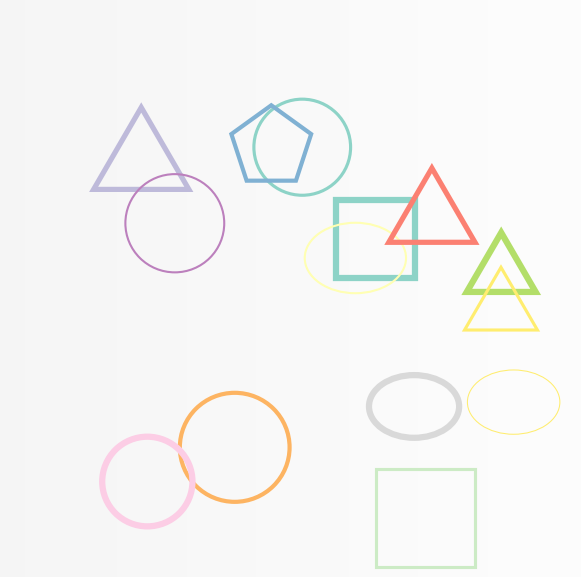[{"shape": "circle", "thickness": 1.5, "radius": 0.42, "center": [0.52, 0.744]}, {"shape": "square", "thickness": 3, "radius": 0.34, "center": [0.646, 0.585]}, {"shape": "oval", "thickness": 1, "radius": 0.44, "center": [0.611, 0.552]}, {"shape": "triangle", "thickness": 2.5, "radius": 0.47, "center": [0.243, 0.718]}, {"shape": "triangle", "thickness": 2.5, "radius": 0.43, "center": [0.743, 0.622]}, {"shape": "pentagon", "thickness": 2, "radius": 0.36, "center": [0.467, 0.745]}, {"shape": "circle", "thickness": 2, "radius": 0.47, "center": [0.404, 0.225]}, {"shape": "triangle", "thickness": 3, "radius": 0.34, "center": [0.862, 0.528]}, {"shape": "circle", "thickness": 3, "radius": 0.39, "center": [0.253, 0.165]}, {"shape": "oval", "thickness": 3, "radius": 0.39, "center": [0.712, 0.295]}, {"shape": "circle", "thickness": 1, "radius": 0.43, "center": [0.301, 0.613]}, {"shape": "square", "thickness": 1.5, "radius": 0.43, "center": [0.733, 0.102]}, {"shape": "oval", "thickness": 0.5, "radius": 0.4, "center": [0.884, 0.303]}, {"shape": "triangle", "thickness": 1.5, "radius": 0.36, "center": [0.862, 0.464]}]